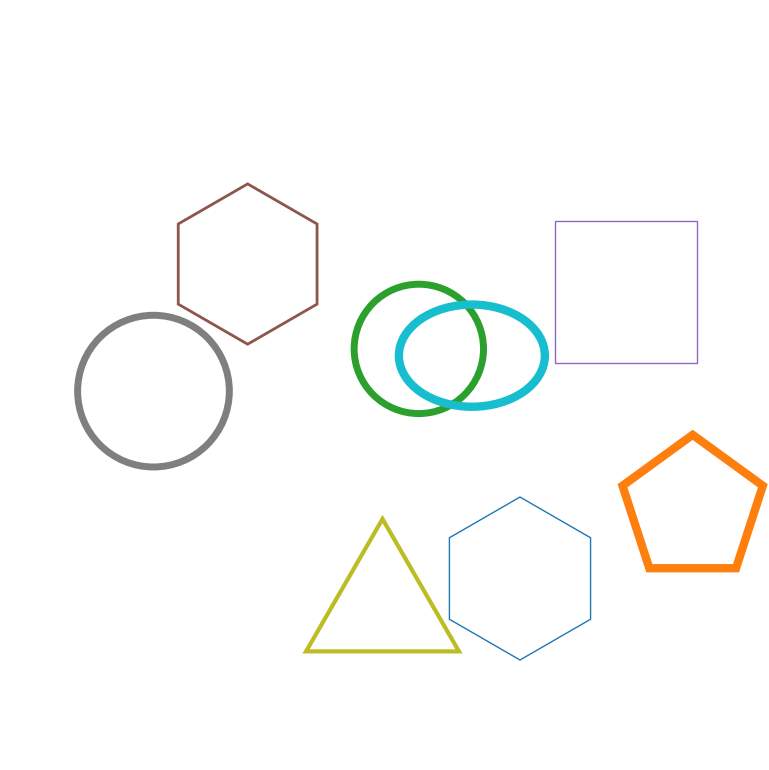[{"shape": "hexagon", "thickness": 0.5, "radius": 0.53, "center": [0.675, 0.249]}, {"shape": "pentagon", "thickness": 3, "radius": 0.48, "center": [0.9, 0.34]}, {"shape": "circle", "thickness": 2.5, "radius": 0.42, "center": [0.544, 0.547]}, {"shape": "square", "thickness": 0.5, "radius": 0.46, "center": [0.813, 0.621]}, {"shape": "hexagon", "thickness": 1, "radius": 0.52, "center": [0.322, 0.657]}, {"shape": "circle", "thickness": 2.5, "radius": 0.49, "center": [0.199, 0.492]}, {"shape": "triangle", "thickness": 1.5, "radius": 0.57, "center": [0.497, 0.211]}, {"shape": "oval", "thickness": 3, "radius": 0.47, "center": [0.613, 0.538]}]